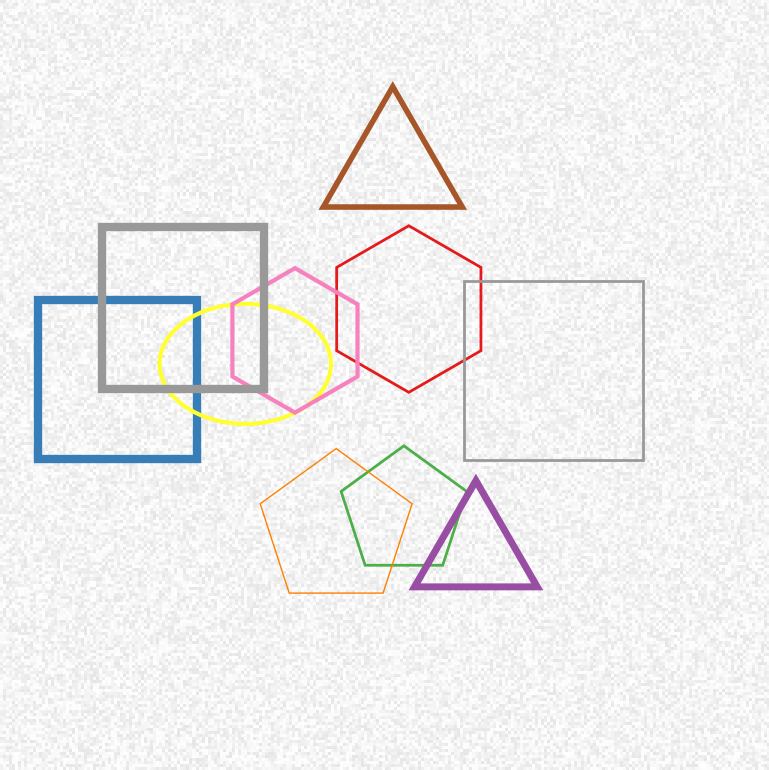[{"shape": "hexagon", "thickness": 1, "radius": 0.54, "center": [0.531, 0.599]}, {"shape": "square", "thickness": 3, "radius": 0.51, "center": [0.152, 0.507]}, {"shape": "pentagon", "thickness": 1, "radius": 0.43, "center": [0.525, 0.335]}, {"shape": "triangle", "thickness": 2.5, "radius": 0.46, "center": [0.618, 0.284]}, {"shape": "pentagon", "thickness": 0.5, "radius": 0.52, "center": [0.437, 0.314]}, {"shape": "oval", "thickness": 1.5, "radius": 0.56, "center": [0.319, 0.527]}, {"shape": "triangle", "thickness": 2, "radius": 0.52, "center": [0.51, 0.783]}, {"shape": "hexagon", "thickness": 1.5, "radius": 0.47, "center": [0.383, 0.558]}, {"shape": "square", "thickness": 1, "radius": 0.58, "center": [0.719, 0.519]}, {"shape": "square", "thickness": 3, "radius": 0.53, "center": [0.238, 0.6]}]